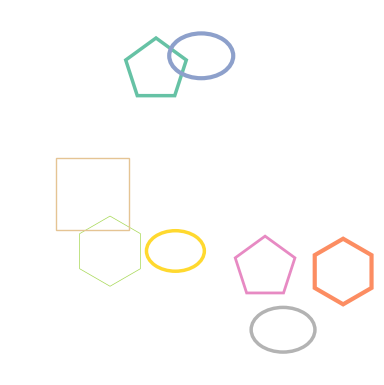[{"shape": "pentagon", "thickness": 2.5, "radius": 0.41, "center": [0.405, 0.818]}, {"shape": "hexagon", "thickness": 3, "radius": 0.43, "center": [0.891, 0.295]}, {"shape": "oval", "thickness": 3, "radius": 0.42, "center": [0.523, 0.855]}, {"shape": "pentagon", "thickness": 2, "radius": 0.41, "center": [0.689, 0.305]}, {"shape": "hexagon", "thickness": 0.5, "radius": 0.46, "center": [0.286, 0.348]}, {"shape": "oval", "thickness": 2.5, "radius": 0.38, "center": [0.456, 0.348]}, {"shape": "square", "thickness": 1, "radius": 0.47, "center": [0.241, 0.496]}, {"shape": "oval", "thickness": 2.5, "radius": 0.41, "center": [0.735, 0.144]}]